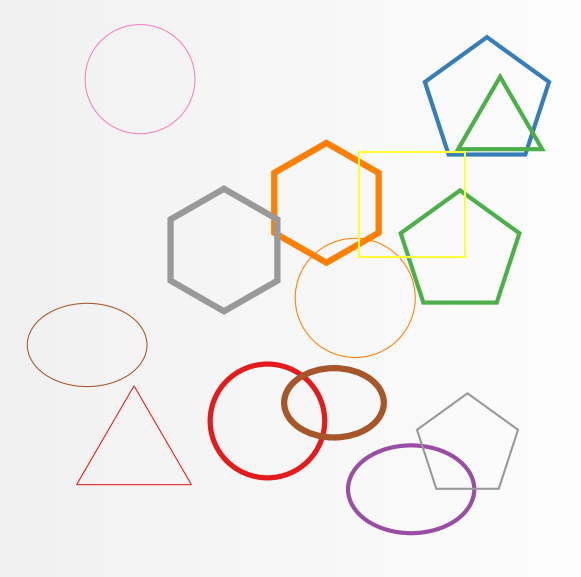[{"shape": "circle", "thickness": 2.5, "radius": 0.49, "center": [0.46, 0.27]}, {"shape": "triangle", "thickness": 0.5, "radius": 0.57, "center": [0.231, 0.217]}, {"shape": "pentagon", "thickness": 2, "radius": 0.56, "center": [0.838, 0.822]}, {"shape": "triangle", "thickness": 2, "radius": 0.42, "center": [0.86, 0.783]}, {"shape": "pentagon", "thickness": 2, "radius": 0.54, "center": [0.792, 0.562]}, {"shape": "oval", "thickness": 2, "radius": 0.54, "center": [0.707, 0.152]}, {"shape": "hexagon", "thickness": 3, "radius": 0.52, "center": [0.562, 0.648]}, {"shape": "circle", "thickness": 0.5, "radius": 0.52, "center": [0.611, 0.483]}, {"shape": "square", "thickness": 1, "radius": 0.45, "center": [0.709, 0.645]}, {"shape": "oval", "thickness": 3, "radius": 0.43, "center": [0.575, 0.302]}, {"shape": "oval", "thickness": 0.5, "radius": 0.51, "center": [0.15, 0.402]}, {"shape": "circle", "thickness": 0.5, "radius": 0.47, "center": [0.241, 0.862]}, {"shape": "pentagon", "thickness": 1, "radius": 0.46, "center": [0.804, 0.227]}, {"shape": "hexagon", "thickness": 3, "radius": 0.53, "center": [0.385, 0.566]}]